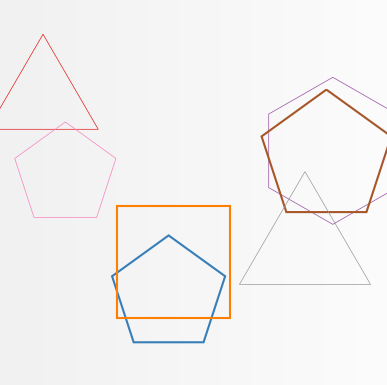[{"shape": "triangle", "thickness": 0.5, "radius": 0.82, "center": [0.111, 0.746]}, {"shape": "pentagon", "thickness": 1.5, "radius": 0.77, "center": [0.435, 0.235]}, {"shape": "hexagon", "thickness": 0.5, "radius": 0.95, "center": [0.859, 0.608]}, {"shape": "square", "thickness": 1.5, "radius": 0.73, "center": [0.447, 0.32]}, {"shape": "pentagon", "thickness": 1.5, "radius": 0.88, "center": [0.842, 0.591]}, {"shape": "pentagon", "thickness": 0.5, "radius": 0.69, "center": [0.169, 0.546]}, {"shape": "triangle", "thickness": 0.5, "radius": 0.98, "center": [0.787, 0.359]}]